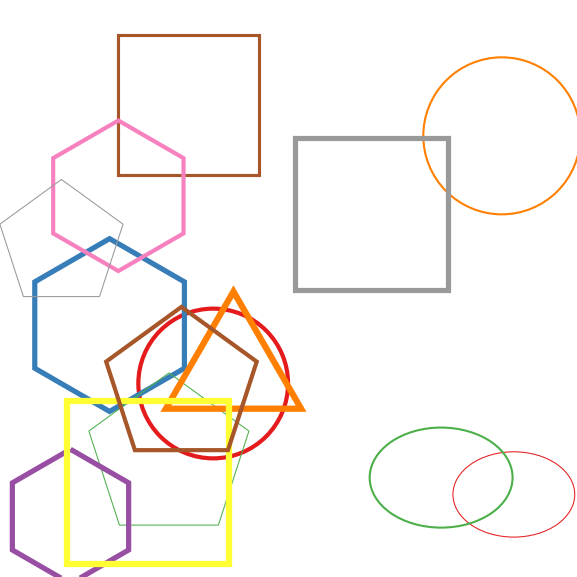[{"shape": "oval", "thickness": 0.5, "radius": 0.53, "center": [0.89, 0.143]}, {"shape": "circle", "thickness": 2, "radius": 0.65, "center": [0.369, 0.335]}, {"shape": "hexagon", "thickness": 2.5, "radius": 0.75, "center": [0.19, 0.436]}, {"shape": "oval", "thickness": 1, "radius": 0.62, "center": [0.764, 0.172]}, {"shape": "pentagon", "thickness": 0.5, "radius": 0.73, "center": [0.292, 0.208]}, {"shape": "hexagon", "thickness": 2.5, "radius": 0.58, "center": [0.122, 0.105]}, {"shape": "circle", "thickness": 1, "radius": 0.68, "center": [0.869, 0.764]}, {"shape": "triangle", "thickness": 3, "radius": 0.68, "center": [0.404, 0.359]}, {"shape": "square", "thickness": 3, "radius": 0.7, "center": [0.256, 0.164]}, {"shape": "pentagon", "thickness": 2, "radius": 0.69, "center": [0.314, 0.331]}, {"shape": "square", "thickness": 1.5, "radius": 0.61, "center": [0.326, 0.818]}, {"shape": "hexagon", "thickness": 2, "radius": 0.65, "center": [0.205, 0.66]}, {"shape": "square", "thickness": 2.5, "radius": 0.66, "center": [0.643, 0.629]}, {"shape": "pentagon", "thickness": 0.5, "radius": 0.56, "center": [0.106, 0.576]}]